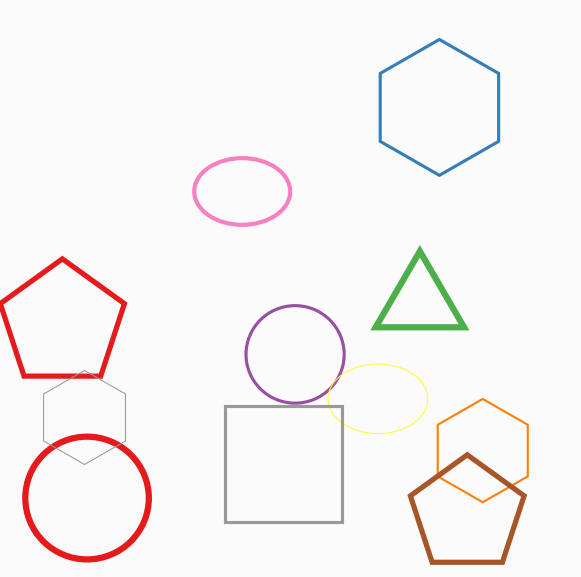[{"shape": "pentagon", "thickness": 2.5, "radius": 0.56, "center": [0.107, 0.439]}, {"shape": "circle", "thickness": 3, "radius": 0.53, "center": [0.15, 0.137]}, {"shape": "hexagon", "thickness": 1.5, "radius": 0.59, "center": [0.756, 0.813]}, {"shape": "triangle", "thickness": 3, "radius": 0.44, "center": [0.722, 0.476]}, {"shape": "circle", "thickness": 1.5, "radius": 0.42, "center": [0.508, 0.385]}, {"shape": "hexagon", "thickness": 1, "radius": 0.45, "center": [0.831, 0.219]}, {"shape": "oval", "thickness": 0.5, "radius": 0.43, "center": [0.65, 0.309]}, {"shape": "pentagon", "thickness": 2.5, "radius": 0.51, "center": [0.804, 0.109]}, {"shape": "oval", "thickness": 2, "radius": 0.41, "center": [0.417, 0.668]}, {"shape": "square", "thickness": 1.5, "radius": 0.5, "center": [0.487, 0.196]}, {"shape": "hexagon", "thickness": 0.5, "radius": 0.41, "center": [0.145, 0.276]}]